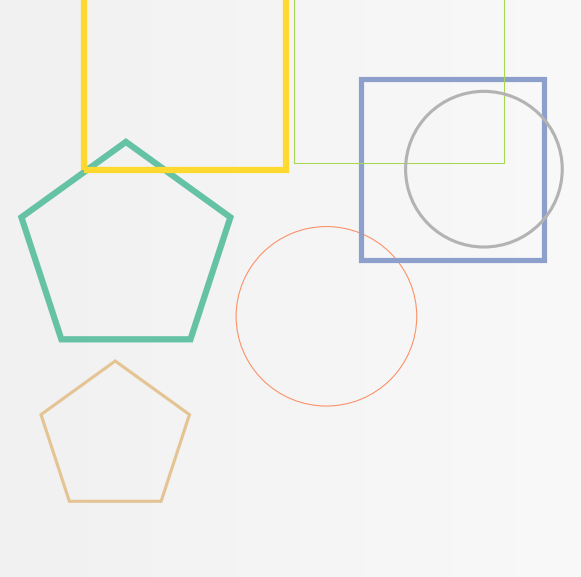[{"shape": "pentagon", "thickness": 3, "radius": 0.94, "center": [0.217, 0.564]}, {"shape": "circle", "thickness": 0.5, "radius": 0.78, "center": [0.562, 0.451]}, {"shape": "square", "thickness": 2.5, "radius": 0.79, "center": [0.778, 0.706]}, {"shape": "square", "thickness": 0.5, "radius": 0.9, "center": [0.687, 0.898]}, {"shape": "square", "thickness": 3, "radius": 0.87, "center": [0.318, 0.878]}, {"shape": "pentagon", "thickness": 1.5, "radius": 0.67, "center": [0.198, 0.24]}, {"shape": "circle", "thickness": 1.5, "radius": 0.67, "center": [0.833, 0.706]}]